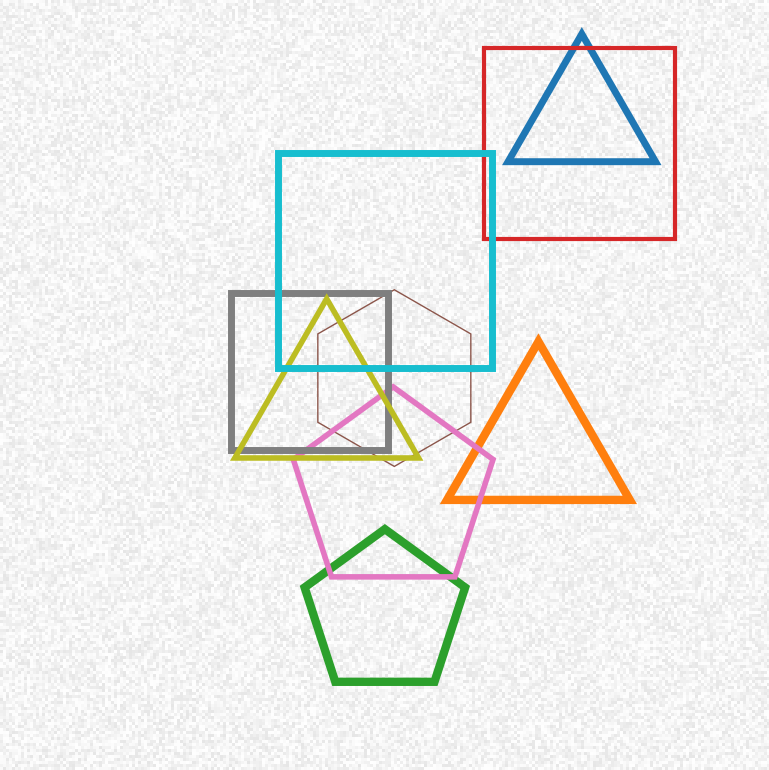[{"shape": "triangle", "thickness": 2.5, "radius": 0.55, "center": [0.756, 0.845]}, {"shape": "triangle", "thickness": 3, "radius": 0.69, "center": [0.699, 0.419]}, {"shape": "pentagon", "thickness": 3, "radius": 0.55, "center": [0.5, 0.203]}, {"shape": "square", "thickness": 1.5, "radius": 0.62, "center": [0.752, 0.814]}, {"shape": "hexagon", "thickness": 0.5, "radius": 0.57, "center": [0.512, 0.509]}, {"shape": "pentagon", "thickness": 2, "radius": 0.68, "center": [0.511, 0.361]}, {"shape": "square", "thickness": 2.5, "radius": 0.51, "center": [0.402, 0.518]}, {"shape": "triangle", "thickness": 2, "radius": 0.69, "center": [0.424, 0.474]}, {"shape": "square", "thickness": 2.5, "radius": 0.7, "center": [0.5, 0.662]}]